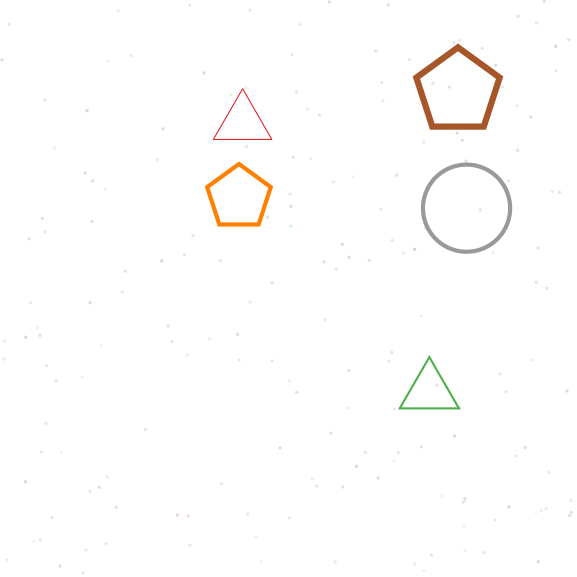[{"shape": "triangle", "thickness": 0.5, "radius": 0.29, "center": [0.42, 0.787]}, {"shape": "triangle", "thickness": 1, "radius": 0.3, "center": [0.743, 0.322]}, {"shape": "pentagon", "thickness": 2, "radius": 0.29, "center": [0.414, 0.657]}, {"shape": "pentagon", "thickness": 3, "radius": 0.38, "center": [0.793, 0.841]}, {"shape": "circle", "thickness": 2, "radius": 0.38, "center": [0.808, 0.639]}]